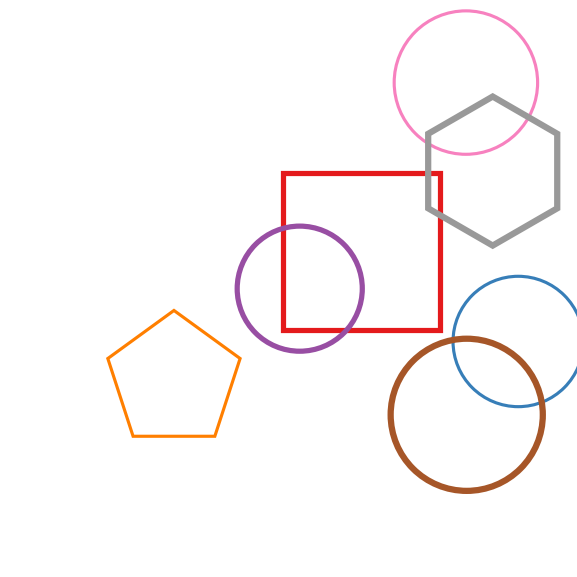[{"shape": "square", "thickness": 2.5, "radius": 0.68, "center": [0.626, 0.564]}, {"shape": "circle", "thickness": 1.5, "radius": 0.56, "center": [0.897, 0.408]}, {"shape": "circle", "thickness": 2.5, "radius": 0.54, "center": [0.519, 0.499]}, {"shape": "pentagon", "thickness": 1.5, "radius": 0.6, "center": [0.301, 0.341]}, {"shape": "circle", "thickness": 3, "radius": 0.66, "center": [0.808, 0.281]}, {"shape": "circle", "thickness": 1.5, "radius": 0.62, "center": [0.807, 0.856]}, {"shape": "hexagon", "thickness": 3, "radius": 0.65, "center": [0.853, 0.703]}]